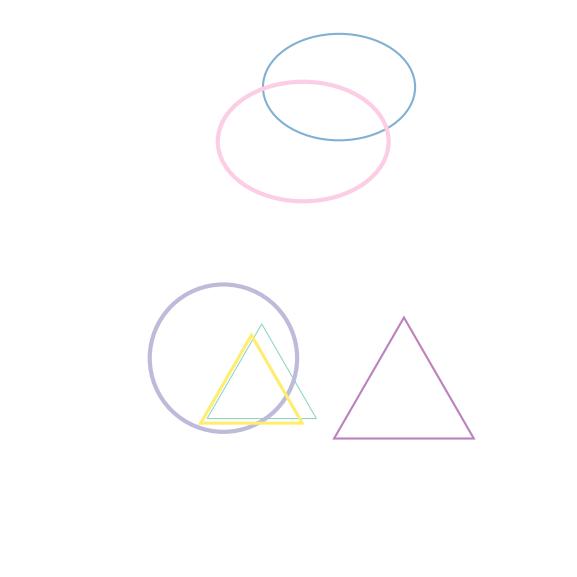[{"shape": "triangle", "thickness": 0.5, "radius": 0.55, "center": [0.453, 0.329]}, {"shape": "circle", "thickness": 2, "radius": 0.64, "center": [0.387, 0.379]}, {"shape": "oval", "thickness": 1, "radius": 0.66, "center": [0.587, 0.848]}, {"shape": "oval", "thickness": 2, "radius": 0.74, "center": [0.525, 0.754]}, {"shape": "triangle", "thickness": 1, "radius": 0.7, "center": [0.699, 0.31]}, {"shape": "triangle", "thickness": 1.5, "radius": 0.51, "center": [0.435, 0.317]}]